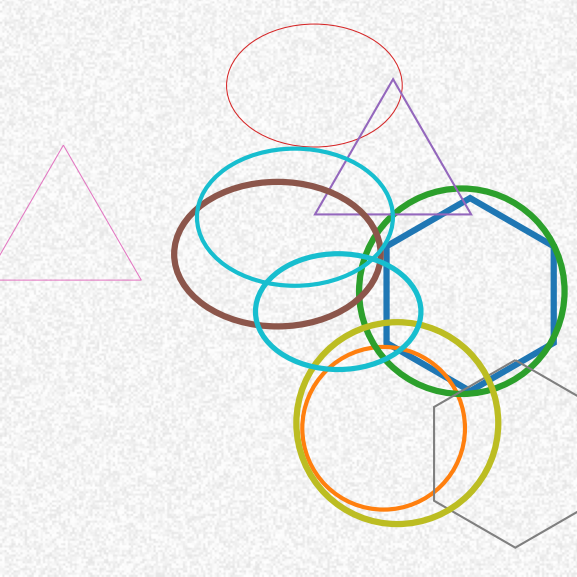[{"shape": "hexagon", "thickness": 3, "radius": 0.84, "center": [0.814, 0.489]}, {"shape": "circle", "thickness": 2, "radius": 0.7, "center": [0.664, 0.258]}, {"shape": "circle", "thickness": 3, "radius": 0.89, "center": [0.8, 0.495]}, {"shape": "oval", "thickness": 0.5, "radius": 0.76, "center": [0.544, 0.851]}, {"shape": "triangle", "thickness": 1, "radius": 0.78, "center": [0.681, 0.706]}, {"shape": "oval", "thickness": 3, "radius": 0.89, "center": [0.48, 0.559]}, {"shape": "triangle", "thickness": 0.5, "radius": 0.78, "center": [0.11, 0.592]}, {"shape": "hexagon", "thickness": 1, "radius": 0.81, "center": [0.892, 0.213]}, {"shape": "circle", "thickness": 3, "radius": 0.87, "center": [0.688, 0.266]}, {"shape": "oval", "thickness": 2.5, "radius": 0.72, "center": [0.586, 0.46]}, {"shape": "oval", "thickness": 2, "radius": 0.85, "center": [0.511, 0.623]}]